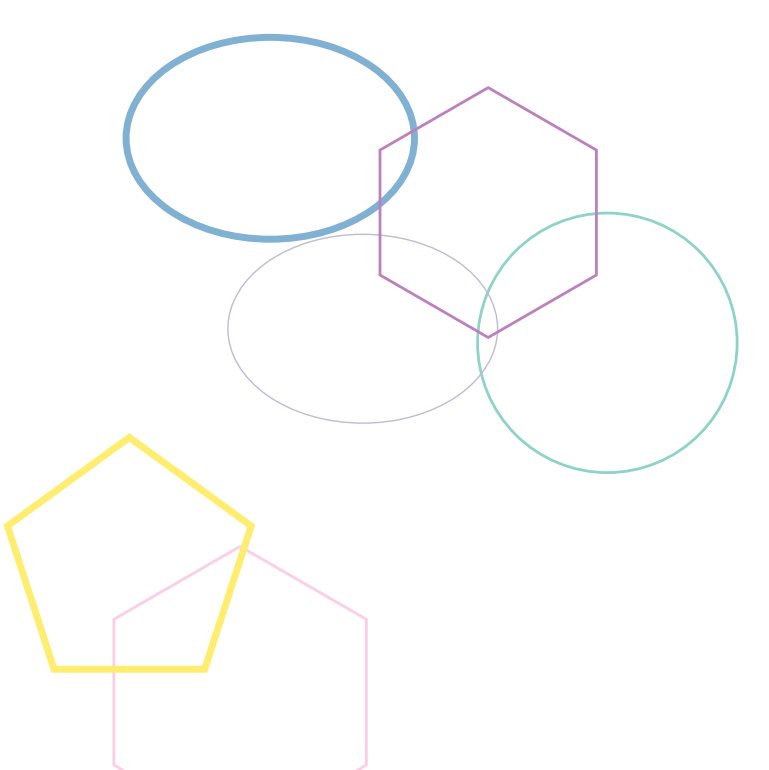[{"shape": "circle", "thickness": 1, "radius": 0.84, "center": [0.789, 0.555]}, {"shape": "oval", "thickness": 0.5, "radius": 0.88, "center": [0.471, 0.573]}, {"shape": "oval", "thickness": 2.5, "radius": 0.94, "center": [0.351, 0.82]}, {"shape": "hexagon", "thickness": 1, "radius": 0.95, "center": [0.312, 0.101]}, {"shape": "hexagon", "thickness": 1, "radius": 0.81, "center": [0.634, 0.724]}, {"shape": "pentagon", "thickness": 2.5, "radius": 0.83, "center": [0.168, 0.265]}]